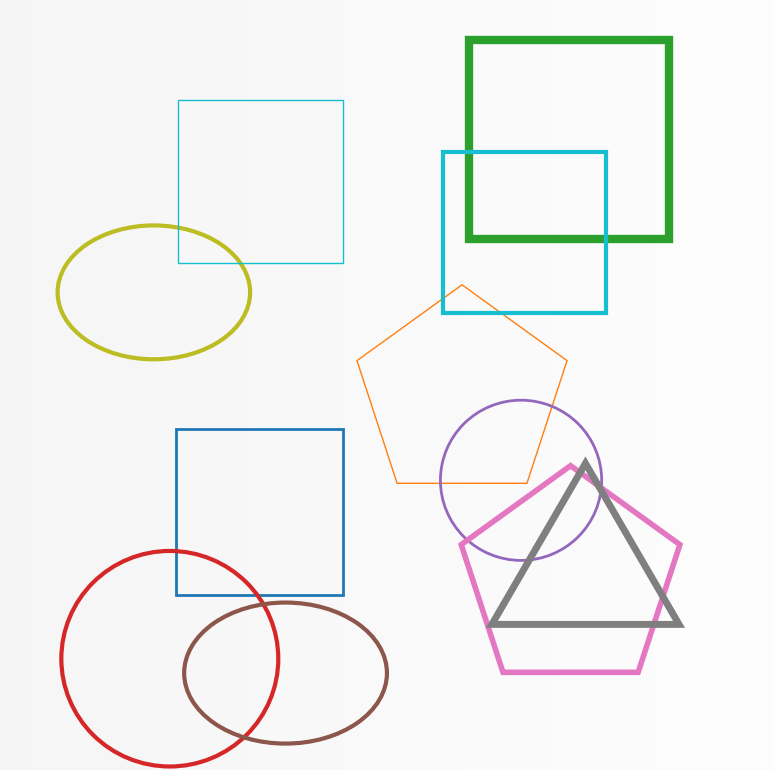[{"shape": "square", "thickness": 1, "radius": 0.54, "center": [0.335, 0.336]}, {"shape": "pentagon", "thickness": 0.5, "radius": 0.71, "center": [0.596, 0.488]}, {"shape": "square", "thickness": 3, "radius": 0.65, "center": [0.735, 0.819]}, {"shape": "circle", "thickness": 1.5, "radius": 0.7, "center": [0.219, 0.145]}, {"shape": "circle", "thickness": 1, "radius": 0.52, "center": [0.672, 0.376]}, {"shape": "oval", "thickness": 1.5, "radius": 0.65, "center": [0.368, 0.126]}, {"shape": "pentagon", "thickness": 2, "radius": 0.74, "center": [0.736, 0.247]}, {"shape": "triangle", "thickness": 2.5, "radius": 0.7, "center": [0.755, 0.259]}, {"shape": "oval", "thickness": 1.5, "radius": 0.62, "center": [0.199, 0.62]}, {"shape": "square", "thickness": 1.5, "radius": 0.52, "center": [0.677, 0.698]}, {"shape": "square", "thickness": 0.5, "radius": 0.53, "center": [0.336, 0.764]}]